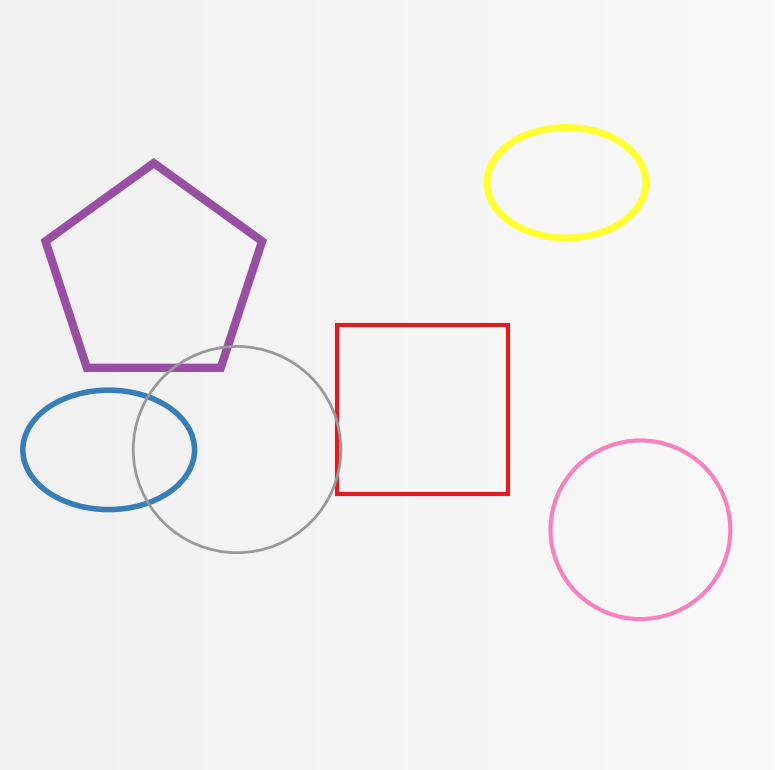[{"shape": "square", "thickness": 1.5, "radius": 0.55, "center": [0.545, 0.468]}, {"shape": "oval", "thickness": 2, "radius": 0.55, "center": [0.14, 0.416]}, {"shape": "pentagon", "thickness": 3, "radius": 0.73, "center": [0.198, 0.641]}, {"shape": "oval", "thickness": 2.5, "radius": 0.51, "center": [0.731, 0.763]}, {"shape": "circle", "thickness": 1.5, "radius": 0.58, "center": [0.826, 0.312]}, {"shape": "circle", "thickness": 1, "radius": 0.67, "center": [0.306, 0.416]}]